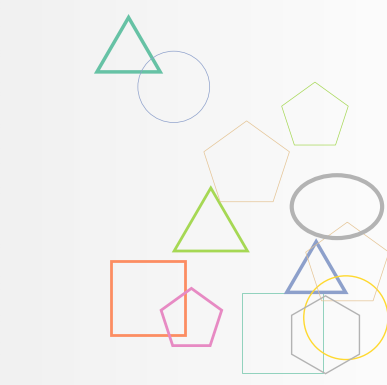[{"shape": "square", "thickness": 0.5, "radius": 0.52, "center": [0.728, 0.135]}, {"shape": "triangle", "thickness": 2.5, "radius": 0.47, "center": [0.332, 0.86]}, {"shape": "square", "thickness": 2, "radius": 0.48, "center": [0.383, 0.226]}, {"shape": "circle", "thickness": 0.5, "radius": 0.46, "center": [0.448, 0.774]}, {"shape": "triangle", "thickness": 2.5, "radius": 0.44, "center": [0.816, 0.284]}, {"shape": "pentagon", "thickness": 2, "radius": 0.41, "center": [0.494, 0.169]}, {"shape": "triangle", "thickness": 2, "radius": 0.55, "center": [0.544, 0.403]}, {"shape": "pentagon", "thickness": 0.5, "radius": 0.45, "center": [0.813, 0.696]}, {"shape": "circle", "thickness": 1, "radius": 0.54, "center": [0.893, 0.175]}, {"shape": "pentagon", "thickness": 0.5, "radius": 0.56, "center": [0.896, 0.31]}, {"shape": "pentagon", "thickness": 0.5, "radius": 0.58, "center": [0.636, 0.57]}, {"shape": "oval", "thickness": 3, "radius": 0.58, "center": [0.87, 0.463]}, {"shape": "hexagon", "thickness": 1, "radius": 0.51, "center": [0.84, 0.13]}]